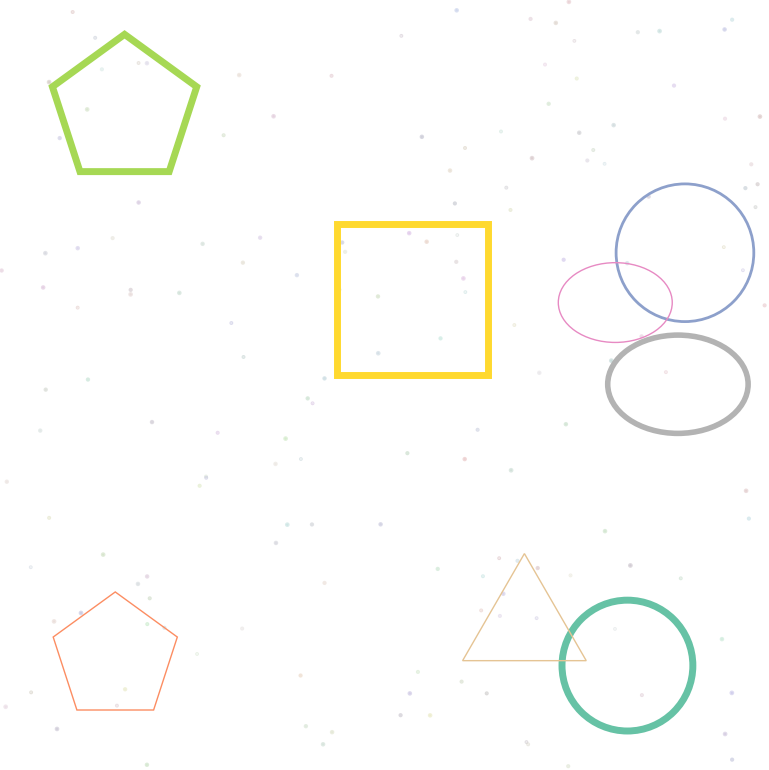[{"shape": "circle", "thickness": 2.5, "radius": 0.42, "center": [0.815, 0.136]}, {"shape": "pentagon", "thickness": 0.5, "radius": 0.42, "center": [0.15, 0.146]}, {"shape": "circle", "thickness": 1, "radius": 0.45, "center": [0.89, 0.672]}, {"shape": "oval", "thickness": 0.5, "radius": 0.37, "center": [0.799, 0.607]}, {"shape": "pentagon", "thickness": 2.5, "radius": 0.49, "center": [0.162, 0.857]}, {"shape": "square", "thickness": 2.5, "radius": 0.49, "center": [0.536, 0.611]}, {"shape": "triangle", "thickness": 0.5, "radius": 0.46, "center": [0.681, 0.188]}, {"shape": "oval", "thickness": 2, "radius": 0.46, "center": [0.88, 0.501]}]